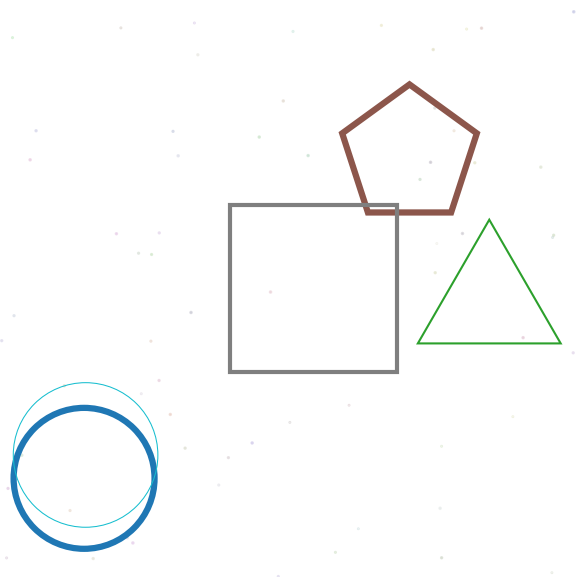[{"shape": "circle", "thickness": 3, "radius": 0.61, "center": [0.146, 0.171]}, {"shape": "triangle", "thickness": 1, "radius": 0.71, "center": [0.847, 0.476]}, {"shape": "pentagon", "thickness": 3, "radius": 0.61, "center": [0.709, 0.73]}, {"shape": "square", "thickness": 2, "radius": 0.72, "center": [0.543, 0.5]}, {"shape": "circle", "thickness": 0.5, "radius": 0.63, "center": [0.148, 0.211]}]